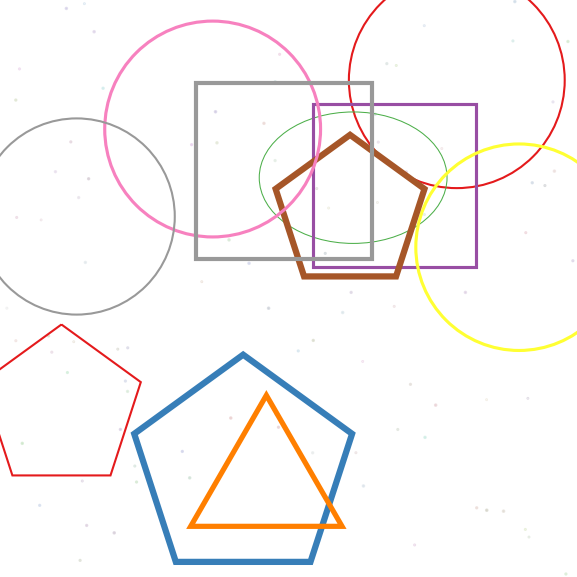[{"shape": "circle", "thickness": 1, "radius": 0.93, "center": [0.791, 0.86]}, {"shape": "pentagon", "thickness": 1, "radius": 0.72, "center": [0.106, 0.293]}, {"shape": "pentagon", "thickness": 3, "radius": 0.99, "center": [0.421, 0.187]}, {"shape": "oval", "thickness": 0.5, "radius": 0.81, "center": [0.612, 0.691]}, {"shape": "square", "thickness": 1.5, "radius": 0.71, "center": [0.683, 0.678]}, {"shape": "triangle", "thickness": 2.5, "radius": 0.76, "center": [0.461, 0.163]}, {"shape": "circle", "thickness": 1.5, "radius": 0.89, "center": [0.899, 0.571]}, {"shape": "pentagon", "thickness": 3, "radius": 0.68, "center": [0.606, 0.63]}, {"shape": "circle", "thickness": 1.5, "radius": 0.93, "center": [0.368, 0.776]}, {"shape": "square", "thickness": 2, "radius": 0.76, "center": [0.491, 0.703]}, {"shape": "circle", "thickness": 1, "radius": 0.85, "center": [0.133, 0.624]}]